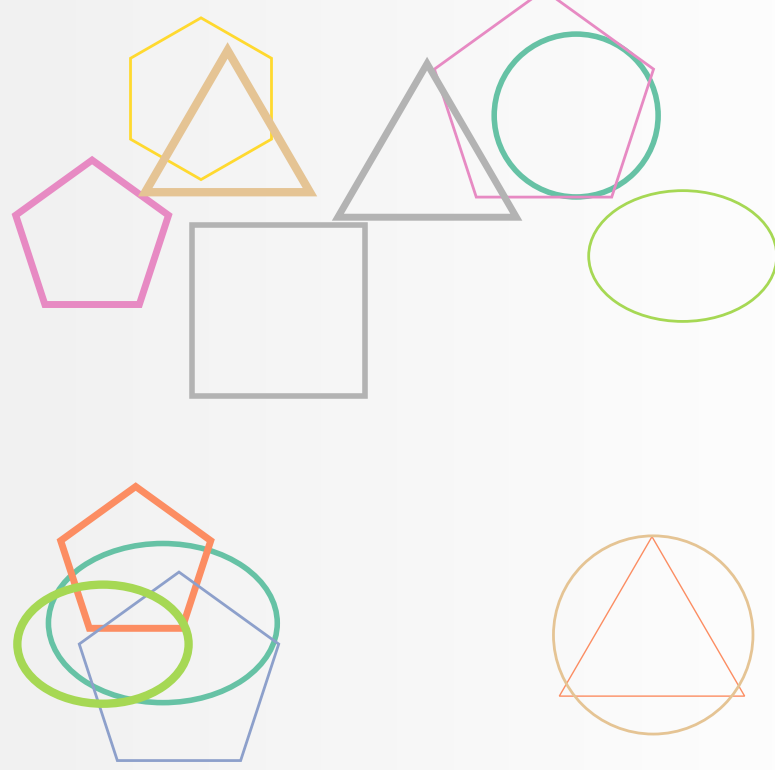[{"shape": "oval", "thickness": 2, "radius": 0.74, "center": [0.21, 0.191]}, {"shape": "circle", "thickness": 2, "radius": 0.53, "center": [0.743, 0.85]}, {"shape": "pentagon", "thickness": 2.5, "radius": 0.51, "center": [0.175, 0.266]}, {"shape": "triangle", "thickness": 0.5, "radius": 0.69, "center": [0.841, 0.165]}, {"shape": "pentagon", "thickness": 1, "radius": 0.68, "center": [0.231, 0.122]}, {"shape": "pentagon", "thickness": 2.5, "radius": 0.52, "center": [0.119, 0.688]}, {"shape": "pentagon", "thickness": 1, "radius": 0.74, "center": [0.702, 0.864]}, {"shape": "oval", "thickness": 3, "radius": 0.55, "center": [0.133, 0.163]}, {"shape": "oval", "thickness": 1, "radius": 0.61, "center": [0.881, 0.667]}, {"shape": "hexagon", "thickness": 1, "radius": 0.53, "center": [0.259, 0.872]}, {"shape": "circle", "thickness": 1, "radius": 0.64, "center": [0.843, 0.175]}, {"shape": "triangle", "thickness": 3, "radius": 0.61, "center": [0.294, 0.812]}, {"shape": "square", "thickness": 2, "radius": 0.56, "center": [0.36, 0.597]}, {"shape": "triangle", "thickness": 2.5, "radius": 0.66, "center": [0.551, 0.784]}]